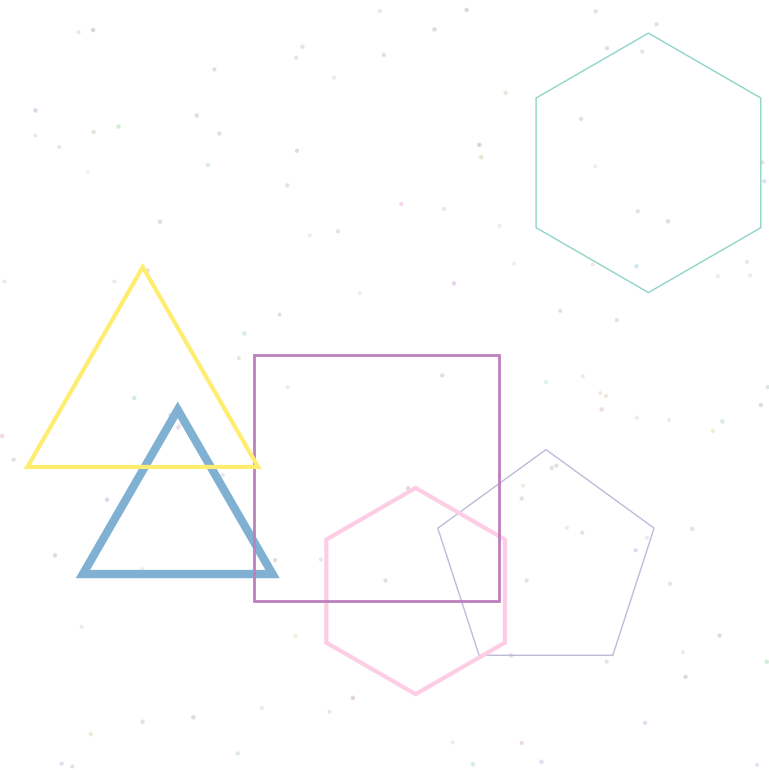[{"shape": "hexagon", "thickness": 0.5, "radius": 0.84, "center": [0.842, 0.789]}, {"shape": "pentagon", "thickness": 0.5, "radius": 0.74, "center": [0.709, 0.268]}, {"shape": "triangle", "thickness": 3, "radius": 0.71, "center": [0.231, 0.326]}, {"shape": "hexagon", "thickness": 1.5, "radius": 0.67, "center": [0.54, 0.232]}, {"shape": "square", "thickness": 1, "radius": 0.8, "center": [0.489, 0.379]}, {"shape": "triangle", "thickness": 1.5, "radius": 0.87, "center": [0.185, 0.48]}]